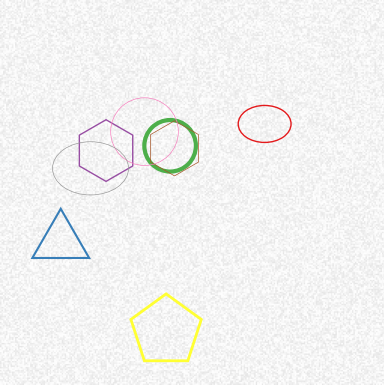[{"shape": "oval", "thickness": 1, "radius": 0.34, "center": [0.687, 0.678]}, {"shape": "triangle", "thickness": 1.5, "radius": 0.43, "center": [0.158, 0.373]}, {"shape": "circle", "thickness": 3, "radius": 0.33, "center": [0.442, 0.621]}, {"shape": "hexagon", "thickness": 1, "radius": 0.4, "center": [0.275, 0.609]}, {"shape": "pentagon", "thickness": 2, "radius": 0.48, "center": [0.431, 0.141]}, {"shape": "hexagon", "thickness": 0.5, "radius": 0.36, "center": [0.453, 0.615]}, {"shape": "circle", "thickness": 0.5, "radius": 0.44, "center": [0.375, 0.658]}, {"shape": "oval", "thickness": 0.5, "radius": 0.49, "center": [0.235, 0.563]}]